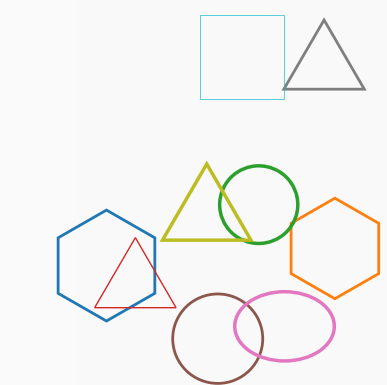[{"shape": "hexagon", "thickness": 2, "radius": 0.72, "center": [0.275, 0.31]}, {"shape": "hexagon", "thickness": 2, "radius": 0.65, "center": [0.864, 0.355]}, {"shape": "circle", "thickness": 2.5, "radius": 0.5, "center": [0.668, 0.468]}, {"shape": "triangle", "thickness": 1, "radius": 0.61, "center": [0.349, 0.261]}, {"shape": "circle", "thickness": 2, "radius": 0.58, "center": [0.562, 0.12]}, {"shape": "oval", "thickness": 2.5, "radius": 0.64, "center": [0.734, 0.152]}, {"shape": "triangle", "thickness": 2, "radius": 0.6, "center": [0.836, 0.828]}, {"shape": "triangle", "thickness": 2.5, "radius": 0.66, "center": [0.534, 0.442]}, {"shape": "square", "thickness": 0.5, "radius": 0.54, "center": [0.624, 0.852]}]